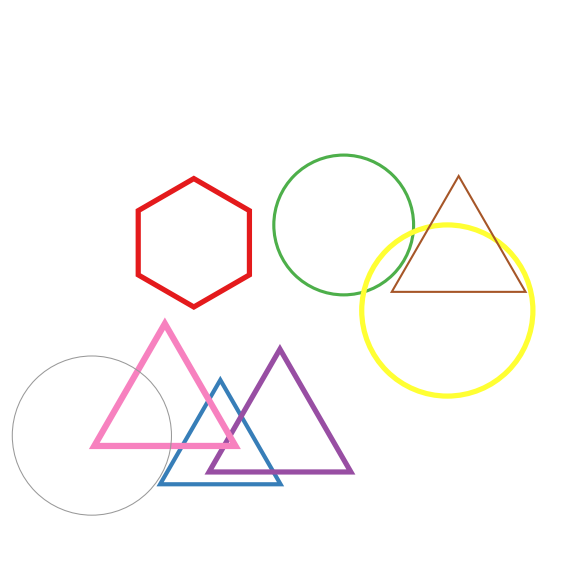[{"shape": "hexagon", "thickness": 2.5, "radius": 0.56, "center": [0.336, 0.579]}, {"shape": "triangle", "thickness": 2, "radius": 0.6, "center": [0.382, 0.221]}, {"shape": "circle", "thickness": 1.5, "radius": 0.61, "center": [0.595, 0.61]}, {"shape": "triangle", "thickness": 2.5, "radius": 0.71, "center": [0.485, 0.253]}, {"shape": "circle", "thickness": 2.5, "radius": 0.74, "center": [0.775, 0.461]}, {"shape": "triangle", "thickness": 1, "radius": 0.67, "center": [0.794, 0.561]}, {"shape": "triangle", "thickness": 3, "radius": 0.71, "center": [0.285, 0.297]}, {"shape": "circle", "thickness": 0.5, "radius": 0.69, "center": [0.159, 0.245]}]